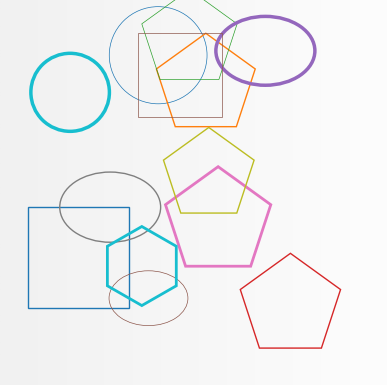[{"shape": "circle", "thickness": 0.5, "radius": 0.63, "center": [0.408, 0.857]}, {"shape": "square", "thickness": 1, "radius": 0.65, "center": [0.203, 0.331]}, {"shape": "pentagon", "thickness": 1, "radius": 0.67, "center": [0.531, 0.779]}, {"shape": "pentagon", "thickness": 0.5, "radius": 0.65, "center": [0.489, 0.898]}, {"shape": "pentagon", "thickness": 1, "radius": 0.68, "center": [0.749, 0.206]}, {"shape": "oval", "thickness": 2.5, "radius": 0.64, "center": [0.685, 0.868]}, {"shape": "square", "thickness": 0.5, "radius": 0.55, "center": [0.465, 0.805]}, {"shape": "oval", "thickness": 0.5, "radius": 0.51, "center": [0.383, 0.225]}, {"shape": "pentagon", "thickness": 2, "radius": 0.71, "center": [0.563, 0.424]}, {"shape": "oval", "thickness": 1, "radius": 0.65, "center": [0.284, 0.462]}, {"shape": "pentagon", "thickness": 1, "radius": 0.61, "center": [0.539, 0.546]}, {"shape": "hexagon", "thickness": 2, "radius": 0.51, "center": [0.366, 0.309]}, {"shape": "circle", "thickness": 2.5, "radius": 0.51, "center": [0.181, 0.76]}]